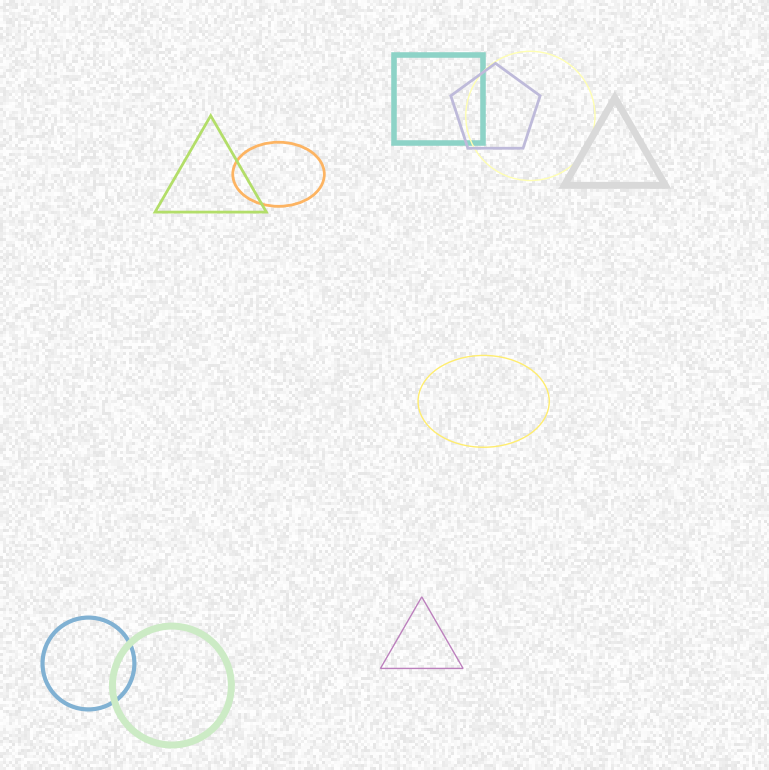[{"shape": "square", "thickness": 2, "radius": 0.29, "center": [0.569, 0.872]}, {"shape": "circle", "thickness": 0.5, "radius": 0.42, "center": [0.689, 0.849]}, {"shape": "pentagon", "thickness": 1, "radius": 0.3, "center": [0.643, 0.857]}, {"shape": "circle", "thickness": 1.5, "radius": 0.3, "center": [0.115, 0.138]}, {"shape": "oval", "thickness": 1, "radius": 0.3, "center": [0.362, 0.774]}, {"shape": "triangle", "thickness": 1, "radius": 0.42, "center": [0.274, 0.766]}, {"shape": "triangle", "thickness": 2.5, "radius": 0.38, "center": [0.798, 0.797]}, {"shape": "triangle", "thickness": 0.5, "radius": 0.31, "center": [0.548, 0.163]}, {"shape": "circle", "thickness": 2.5, "radius": 0.39, "center": [0.223, 0.11]}, {"shape": "oval", "thickness": 0.5, "radius": 0.43, "center": [0.628, 0.479]}]